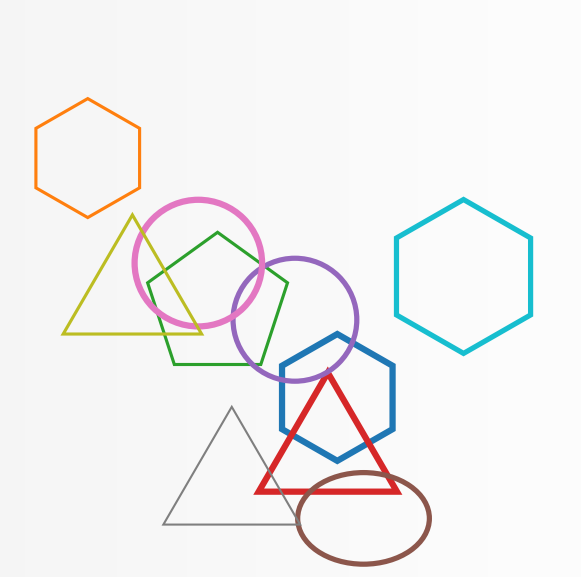[{"shape": "hexagon", "thickness": 3, "radius": 0.55, "center": [0.58, 0.311]}, {"shape": "hexagon", "thickness": 1.5, "radius": 0.51, "center": [0.151, 0.725]}, {"shape": "pentagon", "thickness": 1.5, "radius": 0.63, "center": [0.374, 0.47]}, {"shape": "triangle", "thickness": 3, "radius": 0.69, "center": [0.564, 0.216]}, {"shape": "circle", "thickness": 2.5, "radius": 0.53, "center": [0.507, 0.445]}, {"shape": "oval", "thickness": 2.5, "radius": 0.57, "center": [0.625, 0.101]}, {"shape": "circle", "thickness": 3, "radius": 0.55, "center": [0.341, 0.544]}, {"shape": "triangle", "thickness": 1, "radius": 0.68, "center": [0.399, 0.159]}, {"shape": "triangle", "thickness": 1.5, "radius": 0.69, "center": [0.228, 0.489]}, {"shape": "hexagon", "thickness": 2.5, "radius": 0.67, "center": [0.797, 0.52]}]